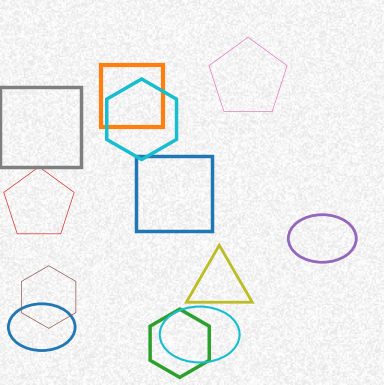[{"shape": "oval", "thickness": 2, "radius": 0.43, "center": [0.108, 0.15]}, {"shape": "square", "thickness": 2.5, "radius": 0.49, "center": [0.452, 0.498]}, {"shape": "square", "thickness": 3, "radius": 0.4, "center": [0.344, 0.751]}, {"shape": "hexagon", "thickness": 2.5, "radius": 0.44, "center": [0.467, 0.108]}, {"shape": "pentagon", "thickness": 0.5, "radius": 0.48, "center": [0.101, 0.471]}, {"shape": "oval", "thickness": 2, "radius": 0.44, "center": [0.837, 0.381]}, {"shape": "hexagon", "thickness": 0.5, "radius": 0.41, "center": [0.127, 0.228]}, {"shape": "pentagon", "thickness": 0.5, "radius": 0.53, "center": [0.644, 0.797]}, {"shape": "square", "thickness": 2.5, "radius": 0.52, "center": [0.105, 0.67]}, {"shape": "triangle", "thickness": 2, "radius": 0.49, "center": [0.57, 0.264]}, {"shape": "hexagon", "thickness": 2.5, "radius": 0.52, "center": [0.368, 0.69]}, {"shape": "oval", "thickness": 1.5, "radius": 0.52, "center": [0.519, 0.131]}]